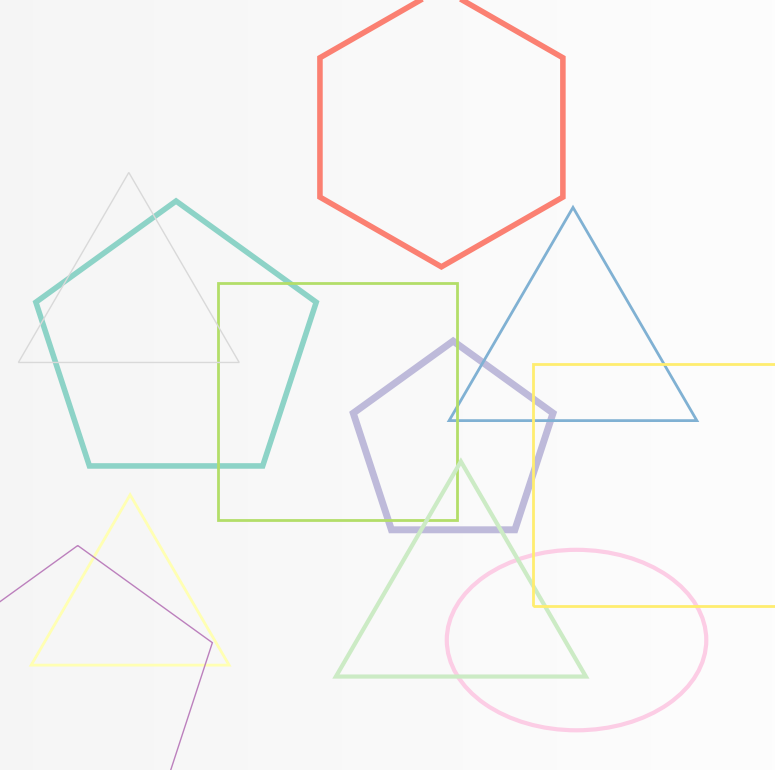[{"shape": "pentagon", "thickness": 2, "radius": 0.95, "center": [0.227, 0.549]}, {"shape": "triangle", "thickness": 1, "radius": 0.74, "center": [0.168, 0.21]}, {"shape": "pentagon", "thickness": 2.5, "radius": 0.68, "center": [0.585, 0.422]}, {"shape": "hexagon", "thickness": 2, "radius": 0.9, "center": [0.57, 0.835]}, {"shape": "triangle", "thickness": 1, "radius": 0.92, "center": [0.739, 0.546]}, {"shape": "square", "thickness": 1, "radius": 0.77, "center": [0.435, 0.478]}, {"shape": "oval", "thickness": 1.5, "radius": 0.84, "center": [0.744, 0.169]}, {"shape": "triangle", "thickness": 0.5, "radius": 0.82, "center": [0.166, 0.612]}, {"shape": "pentagon", "thickness": 0.5, "radius": 0.91, "center": [0.1, 0.109]}, {"shape": "triangle", "thickness": 1.5, "radius": 0.93, "center": [0.595, 0.214]}, {"shape": "square", "thickness": 1, "radius": 0.79, "center": [0.845, 0.371]}]